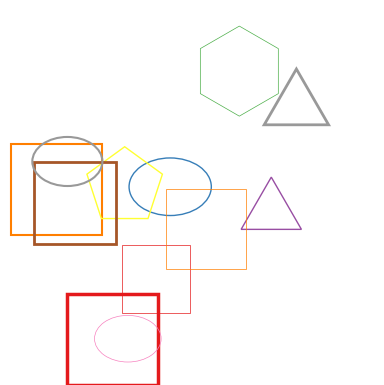[{"shape": "square", "thickness": 2.5, "radius": 0.59, "center": [0.293, 0.118]}, {"shape": "square", "thickness": 0.5, "radius": 0.44, "center": [0.405, 0.274]}, {"shape": "oval", "thickness": 1, "radius": 0.53, "center": [0.442, 0.515]}, {"shape": "hexagon", "thickness": 0.5, "radius": 0.58, "center": [0.622, 0.815]}, {"shape": "triangle", "thickness": 1, "radius": 0.45, "center": [0.705, 0.449]}, {"shape": "square", "thickness": 1.5, "radius": 0.59, "center": [0.148, 0.508]}, {"shape": "square", "thickness": 0.5, "radius": 0.52, "center": [0.535, 0.406]}, {"shape": "pentagon", "thickness": 1, "radius": 0.52, "center": [0.324, 0.516]}, {"shape": "square", "thickness": 2, "radius": 0.53, "center": [0.195, 0.473]}, {"shape": "oval", "thickness": 0.5, "radius": 0.43, "center": [0.332, 0.12]}, {"shape": "triangle", "thickness": 2, "radius": 0.48, "center": [0.77, 0.724]}, {"shape": "oval", "thickness": 1.5, "radius": 0.46, "center": [0.175, 0.581]}]